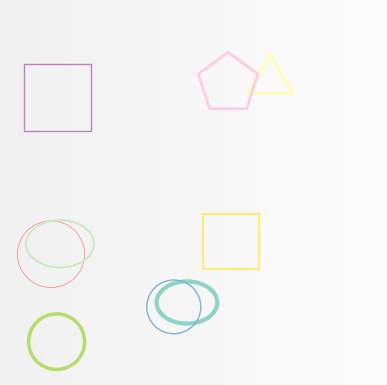[{"shape": "oval", "thickness": 3, "radius": 0.39, "center": [0.482, 0.214]}, {"shape": "triangle", "thickness": 2, "radius": 0.34, "center": [0.698, 0.791]}, {"shape": "circle", "thickness": 0.5, "radius": 0.43, "center": [0.132, 0.34]}, {"shape": "circle", "thickness": 1, "radius": 0.35, "center": [0.449, 0.203]}, {"shape": "circle", "thickness": 2.5, "radius": 0.36, "center": [0.146, 0.112]}, {"shape": "pentagon", "thickness": 2, "radius": 0.4, "center": [0.589, 0.783]}, {"shape": "square", "thickness": 1, "radius": 0.43, "center": [0.149, 0.746]}, {"shape": "oval", "thickness": 1.5, "radius": 0.44, "center": [0.155, 0.367]}, {"shape": "square", "thickness": 1.5, "radius": 0.36, "center": [0.596, 0.372]}]